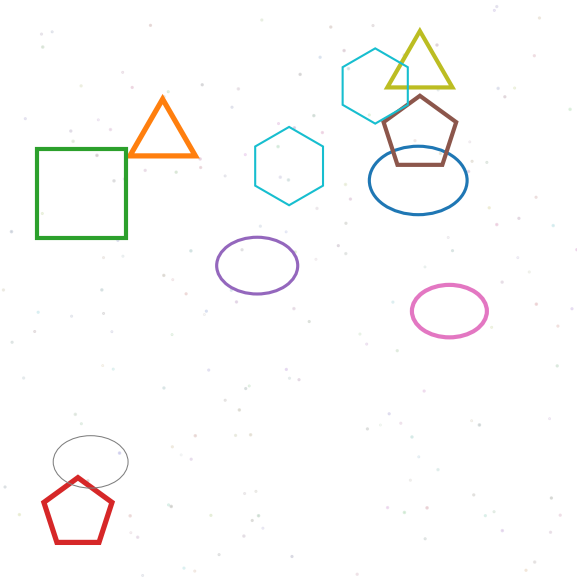[{"shape": "oval", "thickness": 1.5, "radius": 0.42, "center": [0.724, 0.687]}, {"shape": "triangle", "thickness": 2.5, "radius": 0.33, "center": [0.282, 0.762]}, {"shape": "square", "thickness": 2, "radius": 0.38, "center": [0.141, 0.664]}, {"shape": "pentagon", "thickness": 2.5, "radius": 0.31, "center": [0.135, 0.11]}, {"shape": "oval", "thickness": 1.5, "radius": 0.35, "center": [0.445, 0.539]}, {"shape": "pentagon", "thickness": 2, "radius": 0.33, "center": [0.727, 0.767]}, {"shape": "oval", "thickness": 2, "radius": 0.32, "center": [0.778, 0.46]}, {"shape": "oval", "thickness": 0.5, "radius": 0.32, "center": [0.157, 0.199]}, {"shape": "triangle", "thickness": 2, "radius": 0.33, "center": [0.727, 0.88]}, {"shape": "hexagon", "thickness": 1, "radius": 0.33, "center": [0.65, 0.85]}, {"shape": "hexagon", "thickness": 1, "radius": 0.34, "center": [0.501, 0.712]}]